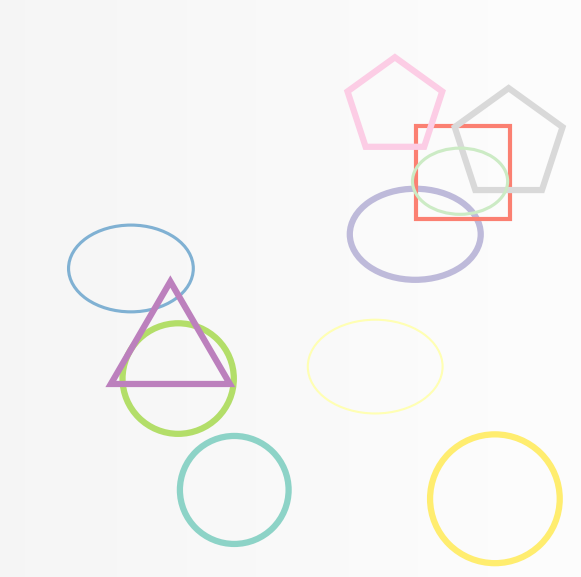[{"shape": "circle", "thickness": 3, "radius": 0.47, "center": [0.403, 0.151]}, {"shape": "oval", "thickness": 1, "radius": 0.58, "center": [0.646, 0.364]}, {"shape": "oval", "thickness": 3, "radius": 0.56, "center": [0.714, 0.593]}, {"shape": "square", "thickness": 2, "radius": 0.41, "center": [0.796, 0.701]}, {"shape": "oval", "thickness": 1.5, "radius": 0.54, "center": [0.225, 0.534]}, {"shape": "circle", "thickness": 3, "radius": 0.48, "center": [0.307, 0.344]}, {"shape": "pentagon", "thickness": 3, "radius": 0.43, "center": [0.679, 0.814]}, {"shape": "pentagon", "thickness": 3, "radius": 0.49, "center": [0.875, 0.749]}, {"shape": "triangle", "thickness": 3, "radius": 0.59, "center": [0.293, 0.393]}, {"shape": "oval", "thickness": 1.5, "radius": 0.41, "center": [0.792, 0.685]}, {"shape": "circle", "thickness": 3, "radius": 0.56, "center": [0.851, 0.135]}]